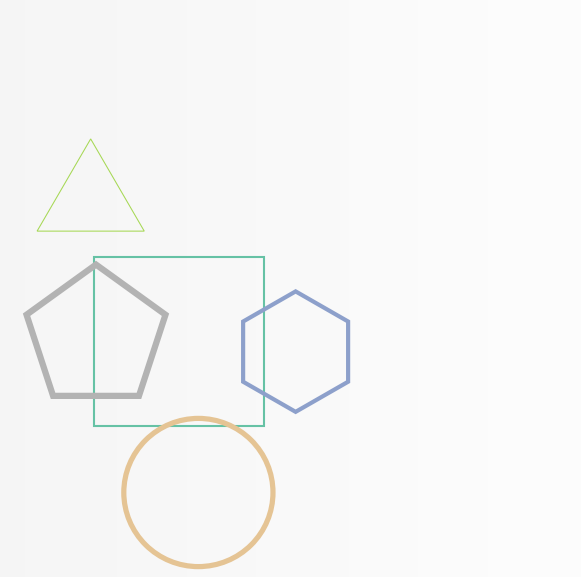[{"shape": "square", "thickness": 1, "radius": 0.73, "center": [0.308, 0.407]}, {"shape": "hexagon", "thickness": 2, "radius": 0.52, "center": [0.509, 0.39]}, {"shape": "triangle", "thickness": 0.5, "radius": 0.53, "center": [0.156, 0.652]}, {"shape": "circle", "thickness": 2.5, "radius": 0.64, "center": [0.341, 0.146]}, {"shape": "pentagon", "thickness": 3, "radius": 0.63, "center": [0.165, 0.415]}]